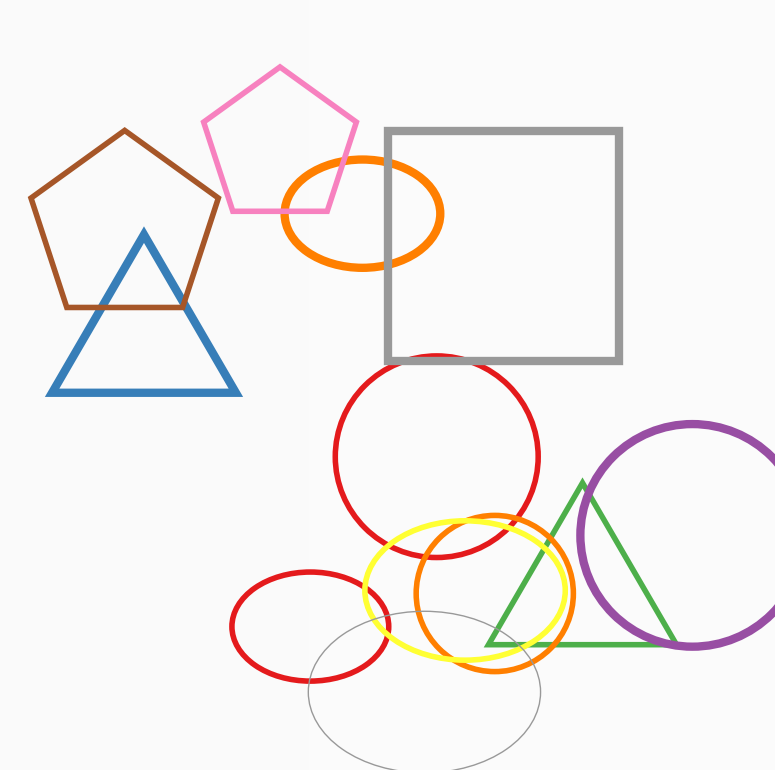[{"shape": "oval", "thickness": 2, "radius": 0.51, "center": [0.4, 0.186]}, {"shape": "circle", "thickness": 2, "radius": 0.65, "center": [0.564, 0.407]}, {"shape": "triangle", "thickness": 3, "radius": 0.68, "center": [0.186, 0.558]}, {"shape": "triangle", "thickness": 2, "radius": 0.7, "center": [0.752, 0.233]}, {"shape": "circle", "thickness": 3, "radius": 0.72, "center": [0.893, 0.305]}, {"shape": "oval", "thickness": 3, "radius": 0.5, "center": [0.468, 0.722]}, {"shape": "circle", "thickness": 2, "radius": 0.51, "center": [0.638, 0.229]}, {"shape": "oval", "thickness": 2, "radius": 0.65, "center": [0.6, 0.233]}, {"shape": "pentagon", "thickness": 2, "radius": 0.64, "center": [0.161, 0.704]}, {"shape": "pentagon", "thickness": 2, "radius": 0.52, "center": [0.361, 0.809]}, {"shape": "oval", "thickness": 0.5, "radius": 0.75, "center": [0.548, 0.101]}, {"shape": "square", "thickness": 3, "radius": 0.74, "center": [0.65, 0.681]}]